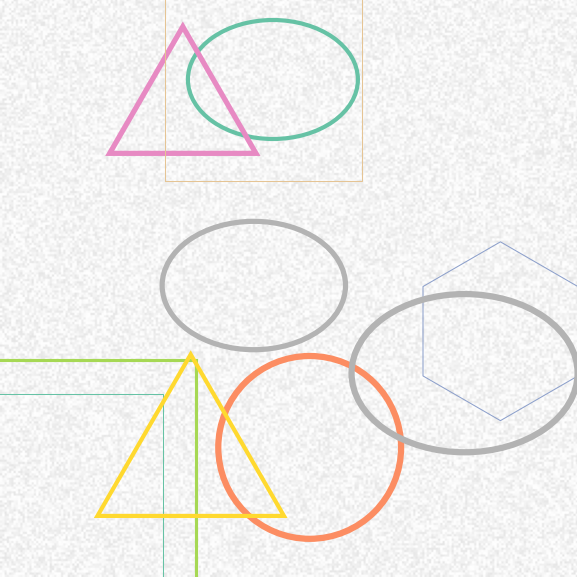[{"shape": "oval", "thickness": 2, "radius": 0.74, "center": [0.473, 0.861]}, {"shape": "square", "thickness": 0.5, "radius": 0.82, "center": [0.118, 0.153]}, {"shape": "circle", "thickness": 3, "radius": 0.79, "center": [0.536, 0.224]}, {"shape": "hexagon", "thickness": 0.5, "radius": 0.77, "center": [0.867, 0.426]}, {"shape": "triangle", "thickness": 2.5, "radius": 0.73, "center": [0.317, 0.807]}, {"shape": "square", "thickness": 1.5, "radius": 0.97, "center": [0.147, 0.182]}, {"shape": "triangle", "thickness": 2, "radius": 0.93, "center": [0.33, 0.199]}, {"shape": "square", "thickness": 0.5, "radius": 0.85, "center": [0.456, 0.856]}, {"shape": "oval", "thickness": 3, "radius": 0.98, "center": [0.804, 0.353]}, {"shape": "oval", "thickness": 2.5, "radius": 0.79, "center": [0.44, 0.505]}]